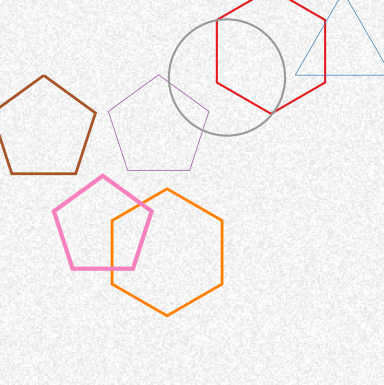[{"shape": "hexagon", "thickness": 1.5, "radius": 0.81, "center": [0.704, 0.867]}, {"shape": "triangle", "thickness": 0.5, "radius": 0.72, "center": [0.892, 0.877]}, {"shape": "pentagon", "thickness": 0.5, "radius": 0.69, "center": [0.412, 0.668]}, {"shape": "hexagon", "thickness": 2, "radius": 0.82, "center": [0.434, 0.345]}, {"shape": "pentagon", "thickness": 2, "radius": 0.71, "center": [0.114, 0.663]}, {"shape": "pentagon", "thickness": 3, "radius": 0.67, "center": [0.267, 0.41]}, {"shape": "circle", "thickness": 1.5, "radius": 0.75, "center": [0.59, 0.799]}]